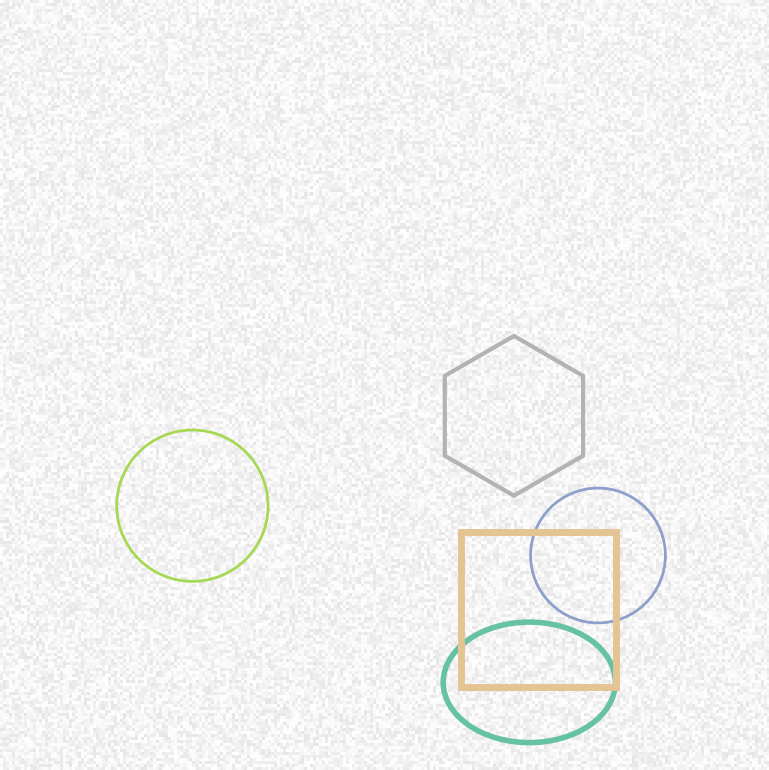[{"shape": "oval", "thickness": 2, "radius": 0.56, "center": [0.687, 0.114]}, {"shape": "circle", "thickness": 1, "radius": 0.44, "center": [0.777, 0.279]}, {"shape": "circle", "thickness": 1, "radius": 0.49, "center": [0.25, 0.343]}, {"shape": "square", "thickness": 2.5, "radius": 0.5, "center": [0.699, 0.208]}, {"shape": "hexagon", "thickness": 1.5, "radius": 0.52, "center": [0.667, 0.46]}]